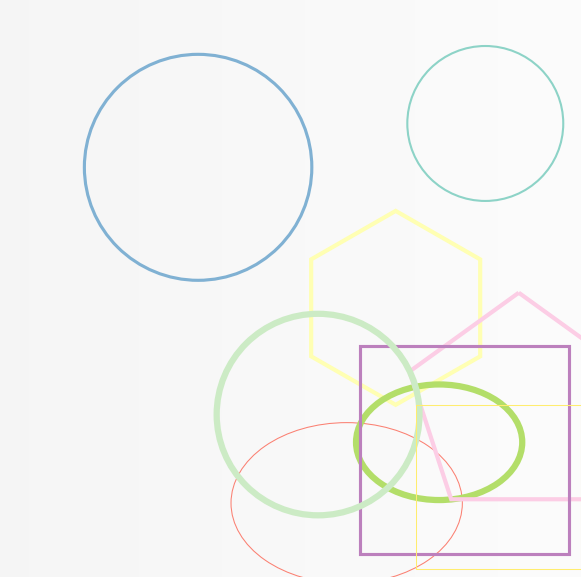[{"shape": "circle", "thickness": 1, "radius": 0.67, "center": [0.835, 0.785]}, {"shape": "hexagon", "thickness": 2, "radius": 0.84, "center": [0.681, 0.466]}, {"shape": "oval", "thickness": 0.5, "radius": 0.99, "center": [0.596, 0.128]}, {"shape": "circle", "thickness": 1.5, "radius": 0.98, "center": [0.341, 0.709]}, {"shape": "oval", "thickness": 3, "radius": 0.71, "center": [0.755, 0.233]}, {"shape": "pentagon", "thickness": 2, "radius": 0.99, "center": [0.892, 0.295]}, {"shape": "square", "thickness": 1.5, "radius": 0.9, "center": [0.799, 0.219]}, {"shape": "circle", "thickness": 3, "radius": 0.87, "center": [0.547, 0.281]}, {"shape": "square", "thickness": 0.5, "radius": 0.71, "center": [0.858, 0.156]}]